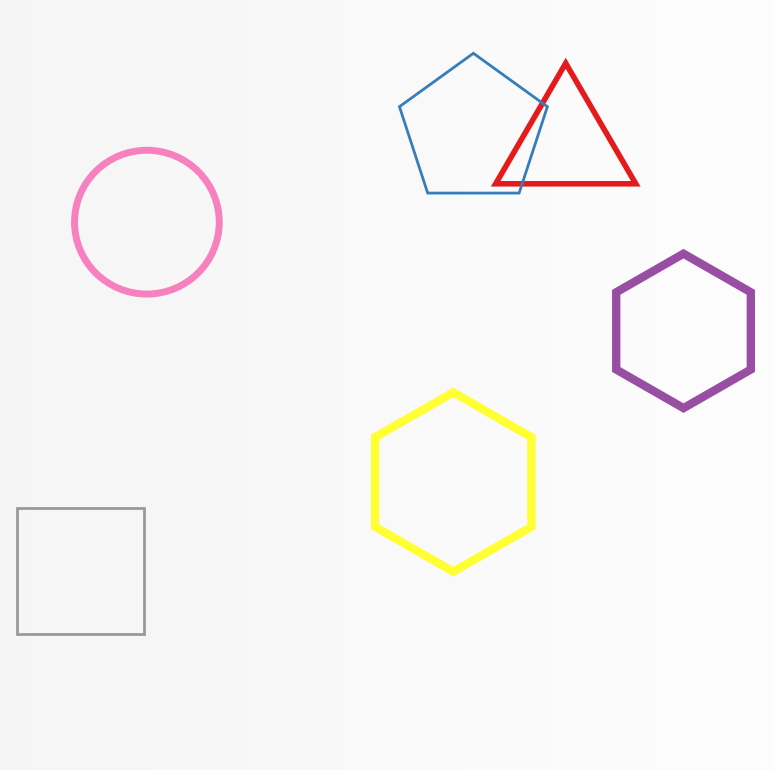[{"shape": "triangle", "thickness": 2, "radius": 0.52, "center": [0.73, 0.814]}, {"shape": "pentagon", "thickness": 1, "radius": 0.5, "center": [0.611, 0.83]}, {"shape": "hexagon", "thickness": 3, "radius": 0.5, "center": [0.882, 0.57]}, {"shape": "hexagon", "thickness": 3, "radius": 0.58, "center": [0.585, 0.374]}, {"shape": "circle", "thickness": 2.5, "radius": 0.47, "center": [0.19, 0.711]}, {"shape": "square", "thickness": 1, "radius": 0.41, "center": [0.104, 0.258]}]